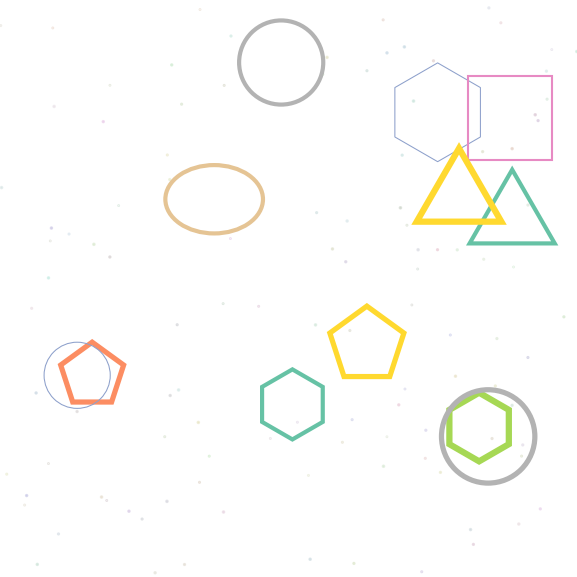[{"shape": "hexagon", "thickness": 2, "radius": 0.3, "center": [0.506, 0.299]}, {"shape": "triangle", "thickness": 2, "radius": 0.43, "center": [0.887, 0.62]}, {"shape": "pentagon", "thickness": 2.5, "radius": 0.29, "center": [0.16, 0.349]}, {"shape": "circle", "thickness": 0.5, "radius": 0.29, "center": [0.134, 0.349]}, {"shape": "hexagon", "thickness": 0.5, "radius": 0.43, "center": [0.758, 0.805]}, {"shape": "square", "thickness": 1, "radius": 0.36, "center": [0.884, 0.795]}, {"shape": "hexagon", "thickness": 3, "radius": 0.3, "center": [0.83, 0.26]}, {"shape": "pentagon", "thickness": 2.5, "radius": 0.34, "center": [0.635, 0.402]}, {"shape": "triangle", "thickness": 3, "radius": 0.42, "center": [0.795, 0.658]}, {"shape": "oval", "thickness": 2, "radius": 0.42, "center": [0.371, 0.654]}, {"shape": "circle", "thickness": 2.5, "radius": 0.4, "center": [0.845, 0.243]}, {"shape": "circle", "thickness": 2, "radius": 0.36, "center": [0.487, 0.891]}]